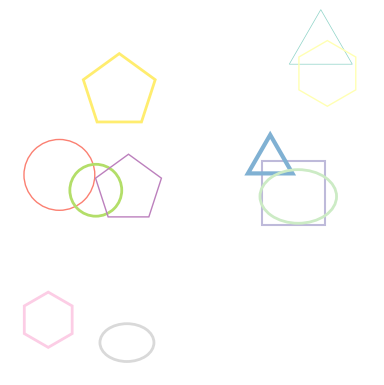[{"shape": "triangle", "thickness": 0.5, "radius": 0.47, "center": [0.833, 0.881]}, {"shape": "hexagon", "thickness": 1, "radius": 0.43, "center": [0.85, 0.809]}, {"shape": "square", "thickness": 1.5, "radius": 0.41, "center": [0.762, 0.499]}, {"shape": "circle", "thickness": 1, "radius": 0.46, "center": [0.154, 0.546]}, {"shape": "triangle", "thickness": 3, "radius": 0.33, "center": [0.702, 0.583]}, {"shape": "circle", "thickness": 2, "radius": 0.34, "center": [0.249, 0.506]}, {"shape": "hexagon", "thickness": 2, "radius": 0.36, "center": [0.125, 0.169]}, {"shape": "oval", "thickness": 2, "radius": 0.35, "center": [0.33, 0.11]}, {"shape": "pentagon", "thickness": 1, "radius": 0.45, "center": [0.334, 0.509]}, {"shape": "oval", "thickness": 2, "radius": 0.5, "center": [0.775, 0.49]}, {"shape": "pentagon", "thickness": 2, "radius": 0.49, "center": [0.31, 0.763]}]